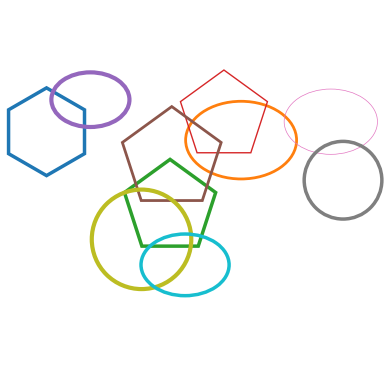[{"shape": "hexagon", "thickness": 2.5, "radius": 0.57, "center": [0.121, 0.658]}, {"shape": "oval", "thickness": 2, "radius": 0.72, "center": [0.626, 0.636]}, {"shape": "pentagon", "thickness": 2.5, "radius": 0.62, "center": [0.442, 0.461]}, {"shape": "pentagon", "thickness": 1, "radius": 0.59, "center": [0.582, 0.699]}, {"shape": "oval", "thickness": 3, "radius": 0.51, "center": [0.235, 0.741]}, {"shape": "pentagon", "thickness": 2, "radius": 0.67, "center": [0.446, 0.588]}, {"shape": "oval", "thickness": 0.5, "radius": 0.61, "center": [0.859, 0.684]}, {"shape": "circle", "thickness": 2.5, "radius": 0.5, "center": [0.891, 0.532]}, {"shape": "circle", "thickness": 3, "radius": 0.65, "center": [0.368, 0.378]}, {"shape": "oval", "thickness": 2.5, "radius": 0.57, "center": [0.481, 0.312]}]